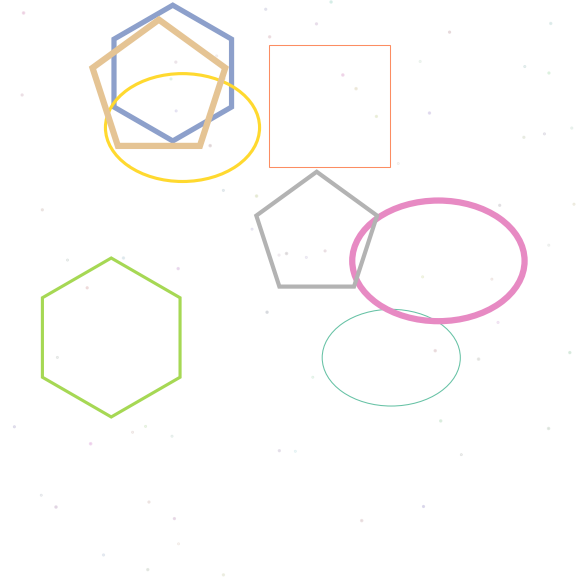[{"shape": "oval", "thickness": 0.5, "radius": 0.6, "center": [0.678, 0.38]}, {"shape": "square", "thickness": 0.5, "radius": 0.53, "center": [0.571, 0.815]}, {"shape": "hexagon", "thickness": 2.5, "radius": 0.59, "center": [0.299, 0.873]}, {"shape": "oval", "thickness": 3, "radius": 0.75, "center": [0.759, 0.547]}, {"shape": "hexagon", "thickness": 1.5, "radius": 0.69, "center": [0.193, 0.415]}, {"shape": "oval", "thickness": 1.5, "radius": 0.67, "center": [0.316, 0.778]}, {"shape": "pentagon", "thickness": 3, "radius": 0.6, "center": [0.275, 0.844]}, {"shape": "pentagon", "thickness": 2, "radius": 0.55, "center": [0.548, 0.592]}]